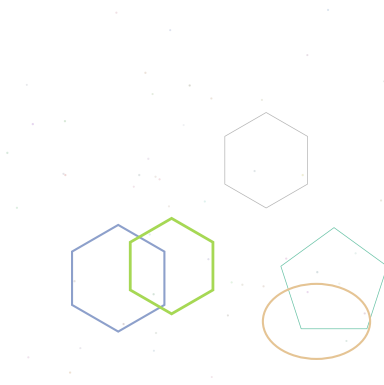[{"shape": "pentagon", "thickness": 0.5, "radius": 0.73, "center": [0.868, 0.264]}, {"shape": "hexagon", "thickness": 1.5, "radius": 0.69, "center": [0.307, 0.277]}, {"shape": "hexagon", "thickness": 2, "radius": 0.62, "center": [0.446, 0.309]}, {"shape": "oval", "thickness": 1.5, "radius": 0.7, "center": [0.822, 0.165]}, {"shape": "hexagon", "thickness": 0.5, "radius": 0.62, "center": [0.691, 0.584]}]